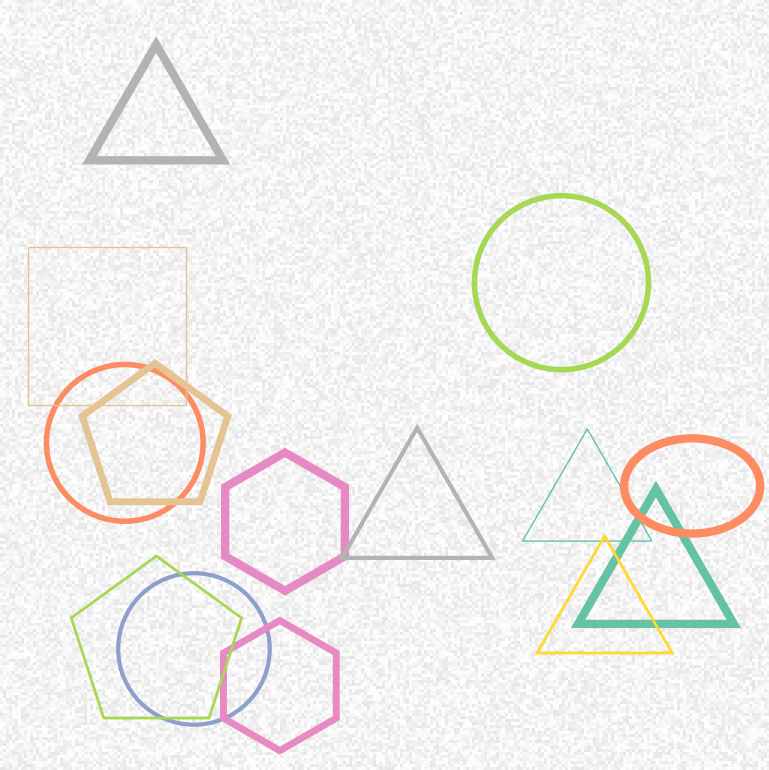[{"shape": "triangle", "thickness": 3, "radius": 0.58, "center": [0.852, 0.248]}, {"shape": "triangle", "thickness": 0.5, "radius": 0.49, "center": [0.763, 0.346]}, {"shape": "oval", "thickness": 3, "radius": 0.44, "center": [0.899, 0.369]}, {"shape": "circle", "thickness": 2, "radius": 0.51, "center": [0.162, 0.425]}, {"shape": "circle", "thickness": 1.5, "radius": 0.49, "center": [0.252, 0.157]}, {"shape": "hexagon", "thickness": 2.5, "radius": 0.42, "center": [0.363, 0.11]}, {"shape": "hexagon", "thickness": 3, "radius": 0.45, "center": [0.37, 0.323]}, {"shape": "circle", "thickness": 2, "radius": 0.57, "center": [0.729, 0.633]}, {"shape": "pentagon", "thickness": 1, "radius": 0.58, "center": [0.203, 0.162]}, {"shape": "triangle", "thickness": 1, "radius": 0.51, "center": [0.785, 0.203]}, {"shape": "pentagon", "thickness": 2.5, "radius": 0.5, "center": [0.201, 0.429]}, {"shape": "square", "thickness": 0.5, "radius": 0.51, "center": [0.139, 0.577]}, {"shape": "triangle", "thickness": 3, "radius": 0.5, "center": [0.203, 0.842]}, {"shape": "triangle", "thickness": 1.5, "radius": 0.56, "center": [0.542, 0.332]}]